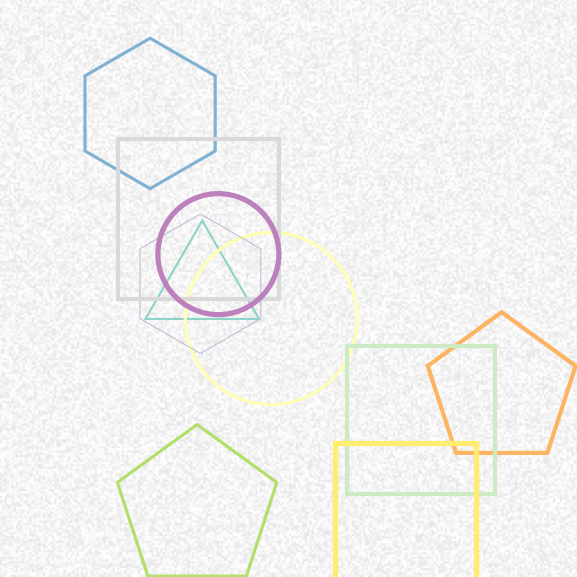[{"shape": "triangle", "thickness": 1, "radius": 0.57, "center": [0.35, 0.504]}, {"shape": "circle", "thickness": 1.5, "radius": 0.74, "center": [0.47, 0.448]}, {"shape": "hexagon", "thickness": 0.5, "radius": 0.6, "center": [0.347, 0.508]}, {"shape": "hexagon", "thickness": 1.5, "radius": 0.65, "center": [0.26, 0.803]}, {"shape": "pentagon", "thickness": 2, "radius": 0.67, "center": [0.869, 0.324]}, {"shape": "pentagon", "thickness": 1.5, "radius": 0.73, "center": [0.341, 0.119]}, {"shape": "square", "thickness": 2, "radius": 0.7, "center": [0.344, 0.62]}, {"shape": "circle", "thickness": 2.5, "radius": 0.52, "center": [0.378, 0.559]}, {"shape": "square", "thickness": 2, "radius": 0.64, "center": [0.728, 0.271]}, {"shape": "square", "thickness": 2.5, "radius": 0.61, "center": [0.702, 0.111]}]